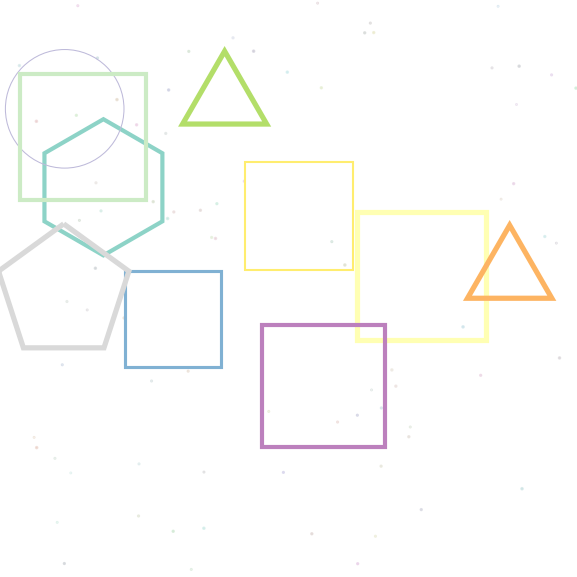[{"shape": "hexagon", "thickness": 2, "radius": 0.59, "center": [0.179, 0.675]}, {"shape": "square", "thickness": 2.5, "radius": 0.55, "center": [0.73, 0.521]}, {"shape": "circle", "thickness": 0.5, "radius": 0.51, "center": [0.112, 0.811]}, {"shape": "square", "thickness": 1.5, "radius": 0.42, "center": [0.299, 0.447]}, {"shape": "triangle", "thickness": 2.5, "radius": 0.42, "center": [0.883, 0.525]}, {"shape": "triangle", "thickness": 2.5, "radius": 0.42, "center": [0.389, 0.826]}, {"shape": "pentagon", "thickness": 2.5, "radius": 0.59, "center": [0.11, 0.493]}, {"shape": "square", "thickness": 2, "radius": 0.53, "center": [0.56, 0.331]}, {"shape": "square", "thickness": 2, "radius": 0.55, "center": [0.144, 0.762]}, {"shape": "square", "thickness": 1, "radius": 0.47, "center": [0.518, 0.626]}]